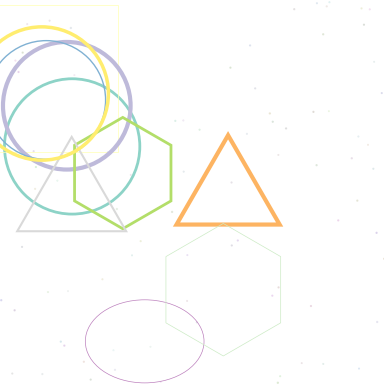[{"shape": "circle", "thickness": 2, "radius": 0.88, "center": [0.187, 0.62]}, {"shape": "square", "thickness": 0.5, "radius": 0.95, "center": [0.116, 0.796]}, {"shape": "circle", "thickness": 3, "radius": 0.83, "center": [0.173, 0.725]}, {"shape": "circle", "thickness": 1, "radius": 0.77, "center": [0.12, 0.74]}, {"shape": "triangle", "thickness": 3, "radius": 0.77, "center": [0.592, 0.494]}, {"shape": "hexagon", "thickness": 2, "radius": 0.72, "center": [0.319, 0.55]}, {"shape": "triangle", "thickness": 1.5, "radius": 0.82, "center": [0.186, 0.481]}, {"shape": "oval", "thickness": 0.5, "radius": 0.77, "center": [0.376, 0.113]}, {"shape": "hexagon", "thickness": 0.5, "radius": 0.86, "center": [0.58, 0.247]}, {"shape": "circle", "thickness": 2.5, "radius": 0.87, "center": [0.108, 0.757]}]